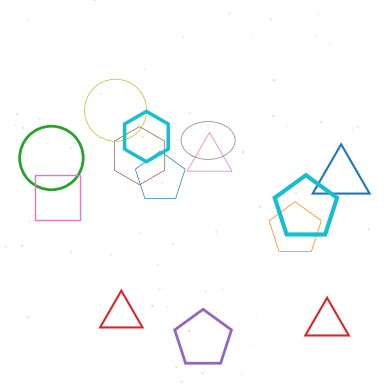[{"shape": "pentagon", "thickness": 0.5, "radius": 0.34, "center": [0.416, 0.539]}, {"shape": "triangle", "thickness": 1.5, "radius": 0.43, "center": [0.886, 0.54]}, {"shape": "pentagon", "thickness": 0.5, "radius": 0.36, "center": [0.767, 0.405]}, {"shape": "circle", "thickness": 2, "radius": 0.41, "center": [0.134, 0.59]}, {"shape": "triangle", "thickness": 1.5, "radius": 0.33, "center": [0.85, 0.161]}, {"shape": "triangle", "thickness": 1.5, "radius": 0.32, "center": [0.315, 0.181]}, {"shape": "pentagon", "thickness": 2, "radius": 0.39, "center": [0.528, 0.119]}, {"shape": "hexagon", "thickness": 0.5, "radius": 0.38, "center": [0.363, 0.596]}, {"shape": "triangle", "thickness": 0.5, "radius": 0.34, "center": [0.544, 0.589]}, {"shape": "square", "thickness": 1, "radius": 0.29, "center": [0.15, 0.487]}, {"shape": "oval", "thickness": 0.5, "radius": 0.35, "center": [0.541, 0.635]}, {"shape": "circle", "thickness": 0.5, "radius": 0.4, "center": [0.3, 0.714]}, {"shape": "pentagon", "thickness": 3, "radius": 0.43, "center": [0.795, 0.46]}, {"shape": "hexagon", "thickness": 2.5, "radius": 0.33, "center": [0.38, 0.645]}]